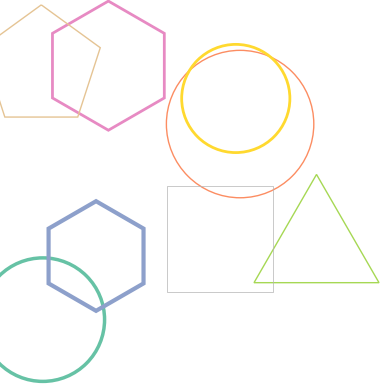[{"shape": "circle", "thickness": 2.5, "radius": 0.8, "center": [0.111, 0.17]}, {"shape": "circle", "thickness": 1, "radius": 0.96, "center": [0.624, 0.678]}, {"shape": "hexagon", "thickness": 3, "radius": 0.71, "center": [0.249, 0.335]}, {"shape": "hexagon", "thickness": 2, "radius": 0.84, "center": [0.282, 0.829]}, {"shape": "triangle", "thickness": 1, "radius": 0.94, "center": [0.822, 0.359]}, {"shape": "circle", "thickness": 2, "radius": 0.7, "center": [0.612, 0.744]}, {"shape": "pentagon", "thickness": 1, "radius": 0.81, "center": [0.107, 0.826]}, {"shape": "square", "thickness": 0.5, "radius": 0.69, "center": [0.571, 0.378]}]